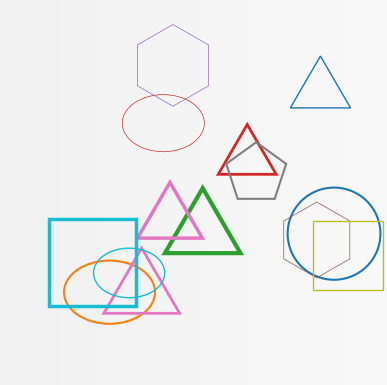[{"shape": "triangle", "thickness": 1, "radius": 0.45, "center": [0.827, 0.765]}, {"shape": "circle", "thickness": 1.5, "radius": 0.6, "center": [0.862, 0.393]}, {"shape": "oval", "thickness": 1.5, "radius": 0.59, "center": [0.283, 0.241]}, {"shape": "triangle", "thickness": 3, "radius": 0.56, "center": [0.523, 0.399]}, {"shape": "oval", "thickness": 0.5, "radius": 0.53, "center": [0.421, 0.68]}, {"shape": "triangle", "thickness": 2, "radius": 0.43, "center": [0.638, 0.59]}, {"shape": "hexagon", "thickness": 0.5, "radius": 0.53, "center": [0.446, 0.83]}, {"shape": "hexagon", "thickness": 0.5, "radius": 0.49, "center": [0.818, 0.377]}, {"shape": "triangle", "thickness": 2, "radius": 0.56, "center": [0.366, 0.243]}, {"shape": "triangle", "thickness": 2.5, "radius": 0.48, "center": [0.439, 0.43]}, {"shape": "pentagon", "thickness": 1.5, "radius": 0.41, "center": [0.661, 0.549]}, {"shape": "square", "thickness": 1, "radius": 0.45, "center": [0.899, 0.336]}, {"shape": "oval", "thickness": 1, "radius": 0.46, "center": [0.333, 0.291]}, {"shape": "square", "thickness": 2.5, "radius": 0.56, "center": [0.238, 0.318]}]